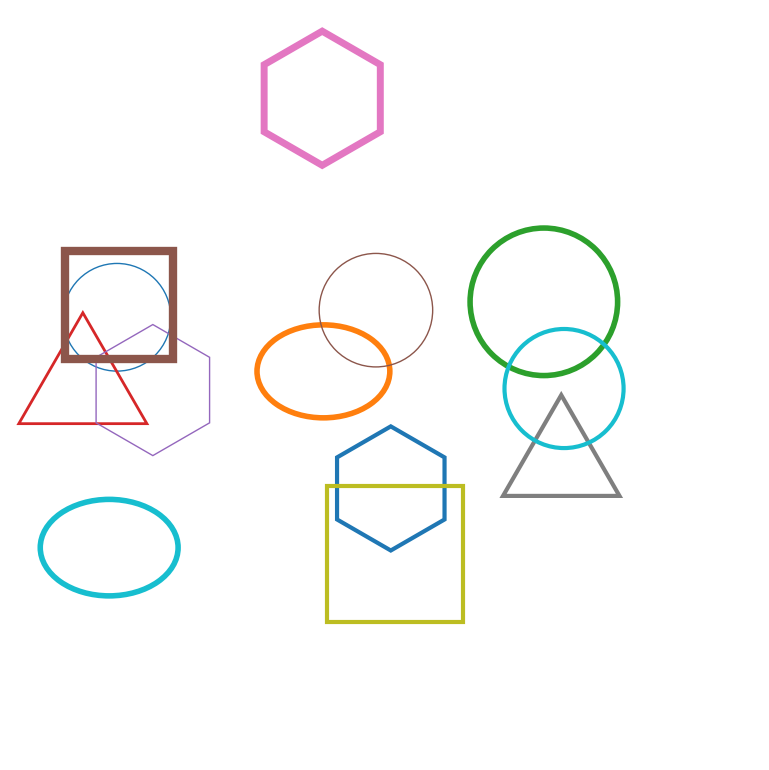[{"shape": "circle", "thickness": 0.5, "radius": 0.35, "center": [0.152, 0.588]}, {"shape": "hexagon", "thickness": 1.5, "radius": 0.4, "center": [0.508, 0.366]}, {"shape": "oval", "thickness": 2, "radius": 0.43, "center": [0.42, 0.518]}, {"shape": "circle", "thickness": 2, "radius": 0.48, "center": [0.706, 0.608]}, {"shape": "triangle", "thickness": 1, "radius": 0.48, "center": [0.108, 0.498]}, {"shape": "hexagon", "thickness": 0.5, "radius": 0.43, "center": [0.198, 0.493]}, {"shape": "circle", "thickness": 0.5, "radius": 0.37, "center": [0.488, 0.597]}, {"shape": "square", "thickness": 3, "radius": 0.35, "center": [0.154, 0.604]}, {"shape": "hexagon", "thickness": 2.5, "radius": 0.44, "center": [0.418, 0.872]}, {"shape": "triangle", "thickness": 1.5, "radius": 0.44, "center": [0.729, 0.4]}, {"shape": "square", "thickness": 1.5, "radius": 0.44, "center": [0.513, 0.28]}, {"shape": "circle", "thickness": 1.5, "radius": 0.39, "center": [0.733, 0.495]}, {"shape": "oval", "thickness": 2, "radius": 0.45, "center": [0.142, 0.289]}]